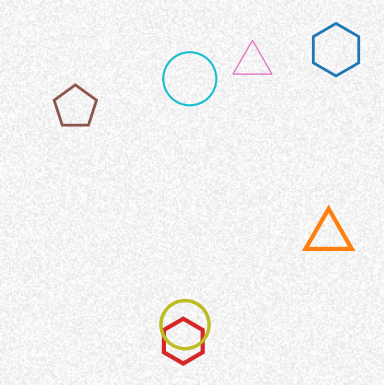[{"shape": "hexagon", "thickness": 2, "radius": 0.34, "center": [0.873, 0.871]}, {"shape": "triangle", "thickness": 3, "radius": 0.35, "center": [0.854, 0.388]}, {"shape": "hexagon", "thickness": 3, "radius": 0.29, "center": [0.476, 0.114]}, {"shape": "pentagon", "thickness": 2, "radius": 0.29, "center": [0.196, 0.722]}, {"shape": "triangle", "thickness": 1, "radius": 0.29, "center": [0.656, 0.837]}, {"shape": "circle", "thickness": 2.5, "radius": 0.31, "center": [0.481, 0.157]}, {"shape": "circle", "thickness": 1.5, "radius": 0.34, "center": [0.493, 0.795]}]